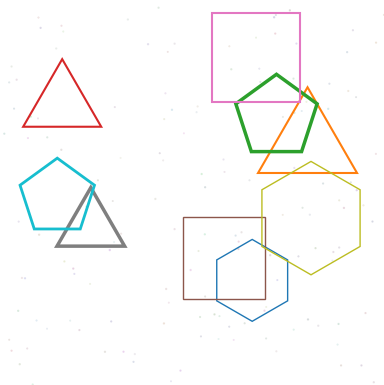[{"shape": "hexagon", "thickness": 1, "radius": 0.53, "center": [0.655, 0.272]}, {"shape": "triangle", "thickness": 1.5, "radius": 0.74, "center": [0.799, 0.625]}, {"shape": "pentagon", "thickness": 2.5, "radius": 0.55, "center": [0.718, 0.696]}, {"shape": "triangle", "thickness": 1.5, "radius": 0.59, "center": [0.162, 0.729]}, {"shape": "square", "thickness": 1, "radius": 0.53, "center": [0.582, 0.331]}, {"shape": "square", "thickness": 1.5, "radius": 0.57, "center": [0.666, 0.85]}, {"shape": "triangle", "thickness": 2.5, "radius": 0.51, "center": [0.236, 0.411]}, {"shape": "hexagon", "thickness": 1, "radius": 0.74, "center": [0.808, 0.433]}, {"shape": "pentagon", "thickness": 2, "radius": 0.51, "center": [0.149, 0.488]}]